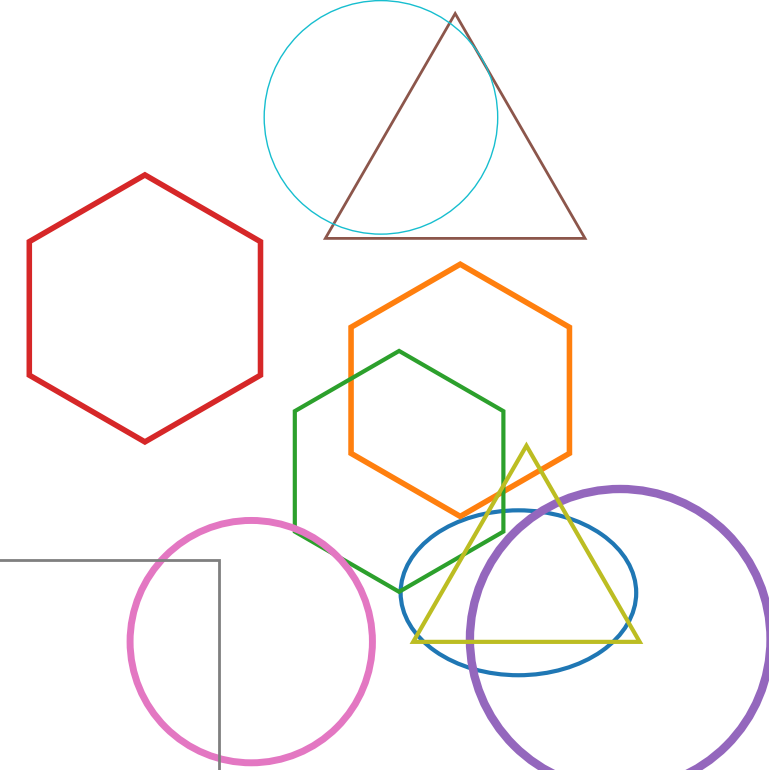[{"shape": "oval", "thickness": 1.5, "radius": 0.76, "center": [0.673, 0.23]}, {"shape": "hexagon", "thickness": 2, "radius": 0.82, "center": [0.598, 0.493]}, {"shape": "hexagon", "thickness": 1.5, "radius": 0.78, "center": [0.518, 0.388]}, {"shape": "hexagon", "thickness": 2, "radius": 0.87, "center": [0.188, 0.599]}, {"shape": "circle", "thickness": 3, "radius": 0.98, "center": [0.805, 0.17]}, {"shape": "triangle", "thickness": 1, "radius": 0.97, "center": [0.591, 0.788]}, {"shape": "circle", "thickness": 2.5, "radius": 0.79, "center": [0.326, 0.167]}, {"shape": "square", "thickness": 1, "radius": 0.74, "center": [0.137, 0.125]}, {"shape": "triangle", "thickness": 1.5, "radius": 0.85, "center": [0.684, 0.251]}, {"shape": "circle", "thickness": 0.5, "radius": 0.76, "center": [0.495, 0.848]}]